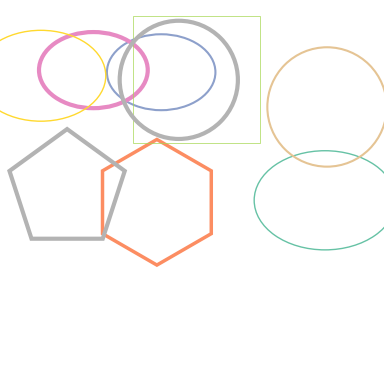[{"shape": "oval", "thickness": 1, "radius": 0.92, "center": [0.844, 0.48]}, {"shape": "hexagon", "thickness": 2.5, "radius": 0.82, "center": [0.408, 0.475]}, {"shape": "oval", "thickness": 1.5, "radius": 0.7, "center": [0.419, 0.812]}, {"shape": "oval", "thickness": 3, "radius": 0.71, "center": [0.243, 0.818]}, {"shape": "square", "thickness": 0.5, "radius": 0.82, "center": [0.51, 0.793]}, {"shape": "oval", "thickness": 1, "radius": 0.84, "center": [0.106, 0.803]}, {"shape": "circle", "thickness": 1.5, "radius": 0.78, "center": [0.849, 0.722]}, {"shape": "pentagon", "thickness": 3, "radius": 0.79, "center": [0.174, 0.507]}, {"shape": "circle", "thickness": 3, "radius": 0.77, "center": [0.464, 0.793]}]